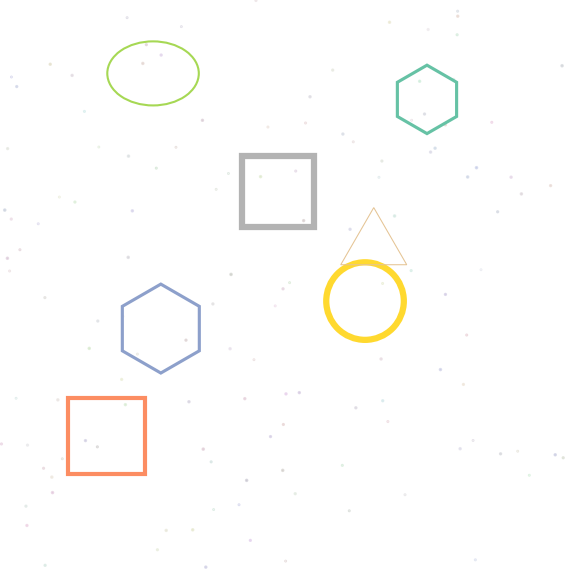[{"shape": "hexagon", "thickness": 1.5, "radius": 0.3, "center": [0.739, 0.827]}, {"shape": "square", "thickness": 2, "radius": 0.33, "center": [0.184, 0.244]}, {"shape": "hexagon", "thickness": 1.5, "radius": 0.38, "center": [0.278, 0.43]}, {"shape": "oval", "thickness": 1, "radius": 0.4, "center": [0.265, 0.872]}, {"shape": "circle", "thickness": 3, "radius": 0.34, "center": [0.632, 0.478]}, {"shape": "triangle", "thickness": 0.5, "radius": 0.33, "center": [0.647, 0.574]}, {"shape": "square", "thickness": 3, "radius": 0.31, "center": [0.481, 0.667]}]